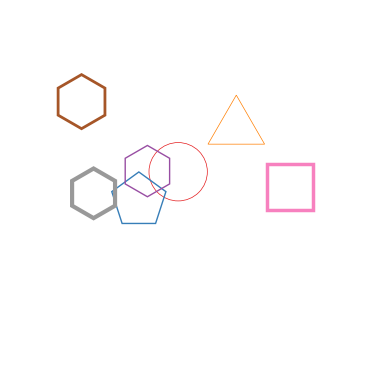[{"shape": "circle", "thickness": 0.5, "radius": 0.38, "center": [0.463, 0.554]}, {"shape": "pentagon", "thickness": 1, "radius": 0.37, "center": [0.361, 0.479]}, {"shape": "hexagon", "thickness": 1, "radius": 0.33, "center": [0.383, 0.556]}, {"shape": "triangle", "thickness": 0.5, "radius": 0.42, "center": [0.614, 0.668]}, {"shape": "hexagon", "thickness": 2, "radius": 0.35, "center": [0.212, 0.736]}, {"shape": "square", "thickness": 2.5, "radius": 0.3, "center": [0.753, 0.515]}, {"shape": "hexagon", "thickness": 3, "radius": 0.32, "center": [0.243, 0.498]}]